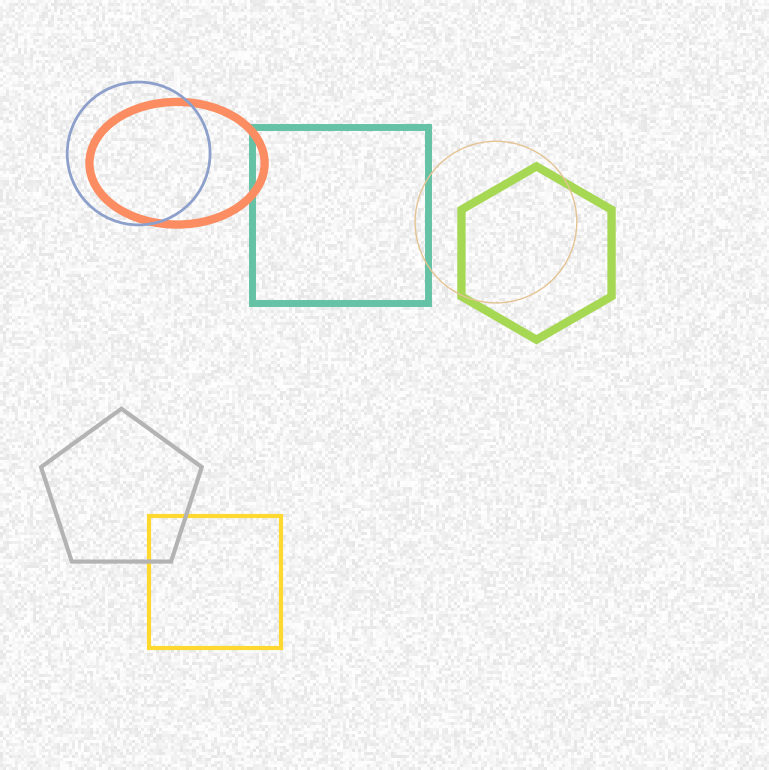[{"shape": "square", "thickness": 2.5, "radius": 0.57, "center": [0.441, 0.721]}, {"shape": "oval", "thickness": 3, "radius": 0.57, "center": [0.23, 0.788]}, {"shape": "circle", "thickness": 1, "radius": 0.46, "center": [0.18, 0.801]}, {"shape": "hexagon", "thickness": 3, "radius": 0.56, "center": [0.697, 0.671]}, {"shape": "square", "thickness": 1.5, "radius": 0.43, "center": [0.279, 0.245]}, {"shape": "circle", "thickness": 0.5, "radius": 0.52, "center": [0.644, 0.712]}, {"shape": "pentagon", "thickness": 1.5, "radius": 0.55, "center": [0.158, 0.359]}]